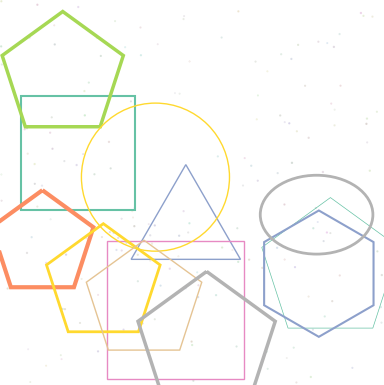[{"shape": "square", "thickness": 1.5, "radius": 0.74, "center": [0.202, 0.602]}, {"shape": "pentagon", "thickness": 0.5, "radius": 0.94, "center": [0.858, 0.299]}, {"shape": "pentagon", "thickness": 3, "radius": 0.7, "center": [0.11, 0.367]}, {"shape": "triangle", "thickness": 1, "radius": 0.82, "center": [0.483, 0.408]}, {"shape": "hexagon", "thickness": 1.5, "radius": 0.82, "center": [0.828, 0.289]}, {"shape": "square", "thickness": 1, "radius": 0.89, "center": [0.456, 0.195]}, {"shape": "pentagon", "thickness": 2.5, "radius": 0.83, "center": [0.163, 0.805]}, {"shape": "circle", "thickness": 1, "radius": 0.96, "center": [0.404, 0.54]}, {"shape": "pentagon", "thickness": 2, "radius": 0.78, "center": [0.268, 0.264]}, {"shape": "pentagon", "thickness": 1, "radius": 0.79, "center": [0.374, 0.218]}, {"shape": "oval", "thickness": 2, "radius": 0.73, "center": [0.822, 0.442]}, {"shape": "pentagon", "thickness": 2.5, "radius": 0.94, "center": [0.537, 0.107]}]